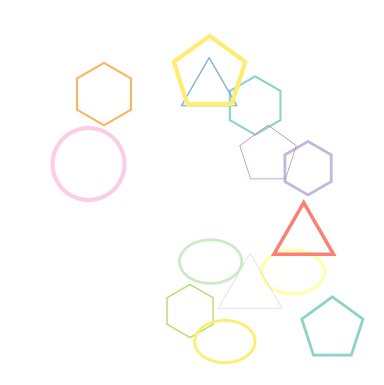[{"shape": "hexagon", "thickness": 1.5, "radius": 0.38, "center": [0.663, 0.726]}, {"shape": "pentagon", "thickness": 2, "radius": 0.42, "center": [0.863, 0.145]}, {"shape": "oval", "thickness": 2.5, "radius": 0.41, "center": [0.761, 0.294]}, {"shape": "hexagon", "thickness": 2, "radius": 0.35, "center": [0.8, 0.563]}, {"shape": "triangle", "thickness": 2.5, "radius": 0.45, "center": [0.789, 0.384]}, {"shape": "triangle", "thickness": 1, "radius": 0.42, "center": [0.543, 0.767]}, {"shape": "hexagon", "thickness": 1.5, "radius": 0.41, "center": [0.27, 0.756]}, {"shape": "hexagon", "thickness": 1, "radius": 0.34, "center": [0.494, 0.192]}, {"shape": "circle", "thickness": 3, "radius": 0.47, "center": [0.23, 0.574]}, {"shape": "triangle", "thickness": 0.5, "radius": 0.48, "center": [0.65, 0.247]}, {"shape": "pentagon", "thickness": 0.5, "radius": 0.39, "center": [0.696, 0.598]}, {"shape": "oval", "thickness": 2, "radius": 0.4, "center": [0.547, 0.321]}, {"shape": "pentagon", "thickness": 3, "radius": 0.49, "center": [0.544, 0.809]}, {"shape": "oval", "thickness": 2, "radius": 0.39, "center": [0.584, 0.113]}]